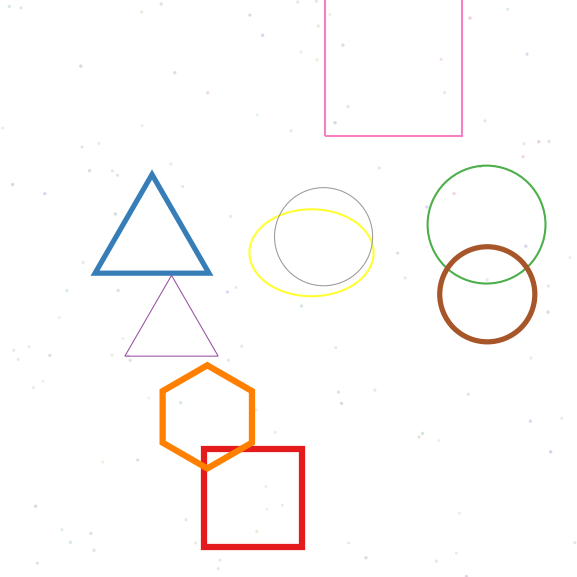[{"shape": "square", "thickness": 3, "radius": 0.42, "center": [0.439, 0.136]}, {"shape": "triangle", "thickness": 2.5, "radius": 0.57, "center": [0.263, 0.583]}, {"shape": "circle", "thickness": 1, "radius": 0.51, "center": [0.842, 0.61]}, {"shape": "triangle", "thickness": 0.5, "radius": 0.47, "center": [0.297, 0.429]}, {"shape": "hexagon", "thickness": 3, "radius": 0.45, "center": [0.359, 0.277]}, {"shape": "oval", "thickness": 1, "radius": 0.54, "center": [0.539, 0.561]}, {"shape": "circle", "thickness": 2.5, "radius": 0.41, "center": [0.844, 0.49]}, {"shape": "square", "thickness": 1, "radius": 0.59, "center": [0.681, 0.882]}, {"shape": "circle", "thickness": 0.5, "radius": 0.42, "center": [0.56, 0.589]}]